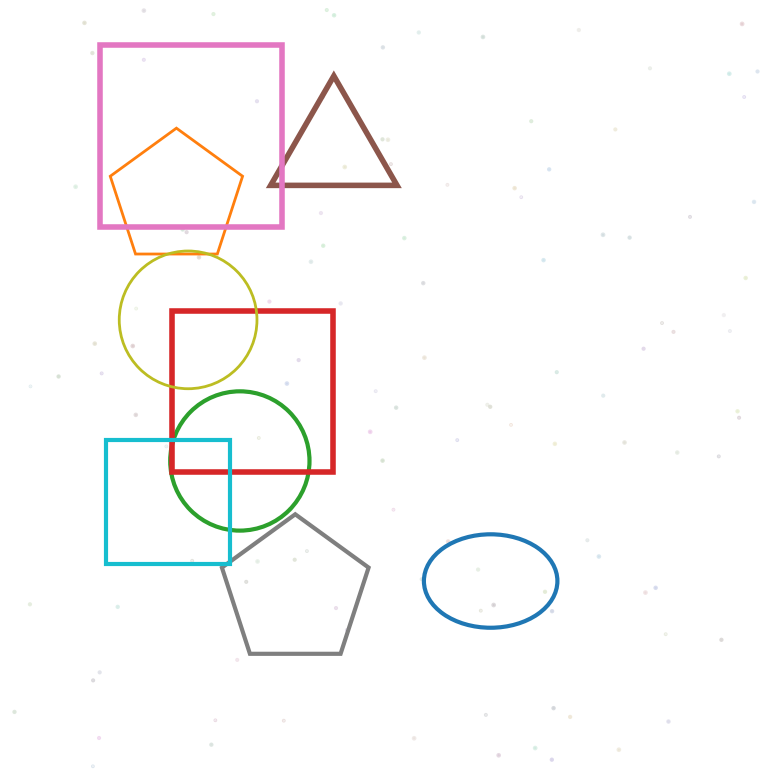[{"shape": "oval", "thickness": 1.5, "radius": 0.43, "center": [0.637, 0.245]}, {"shape": "pentagon", "thickness": 1, "radius": 0.45, "center": [0.229, 0.743]}, {"shape": "circle", "thickness": 1.5, "radius": 0.45, "center": [0.311, 0.401]}, {"shape": "square", "thickness": 2, "radius": 0.52, "center": [0.327, 0.492]}, {"shape": "triangle", "thickness": 2, "radius": 0.47, "center": [0.434, 0.807]}, {"shape": "square", "thickness": 2, "radius": 0.59, "center": [0.248, 0.823]}, {"shape": "pentagon", "thickness": 1.5, "radius": 0.5, "center": [0.383, 0.232]}, {"shape": "circle", "thickness": 1, "radius": 0.45, "center": [0.244, 0.585]}, {"shape": "square", "thickness": 1.5, "radius": 0.4, "center": [0.218, 0.348]}]